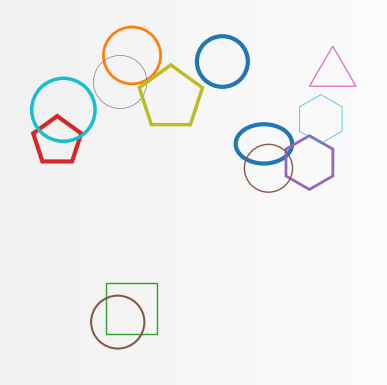[{"shape": "circle", "thickness": 3, "radius": 0.33, "center": [0.574, 0.84]}, {"shape": "oval", "thickness": 3, "radius": 0.36, "center": [0.681, 0.626]}, {"shape": "circle", "thickness": 2, "radius": 0.37, "center": [0.341, 0.856]}, {"shape": "square", "thickness": 1, "radius": 0.33, "center": [0.339, 0.199]}, {"shape": "pentagon", "thickness": 3, "radius": 0.33, "center": [0.148, 0.633]}, {"shape": "hexagon", "thickness": 2, "radius": 0.35, "center": [0.799, 0.578]}, {"shape": "circle", "thickness": 1, "radius": 0.31, "center": [0.693, 0.563]}, {"shape": "circle", "thickness": 1.5, "radius": 0.34, "center": [0.304, 0.163]}, {"shape": "triangle", "thickness": 1, "radius": 0.35, "center": [0.859, 0.811]}, {"shape": "circle", "thickness": 0.5, "radius": 0.35, "center": [0.31, 0.787]}, {"shape": "pentagon", "thickness": 2.5, "radius": 0.43, "center": [0.441, 0.746]}, {"shape": "hexagon", "thickness": 0.5, "radius": 0.32, "center": [0.828, 0.691]}, {"shape": "circle", "thickness": 2.5, "radius": 0.41, "center": [0.164, 0.715]}]